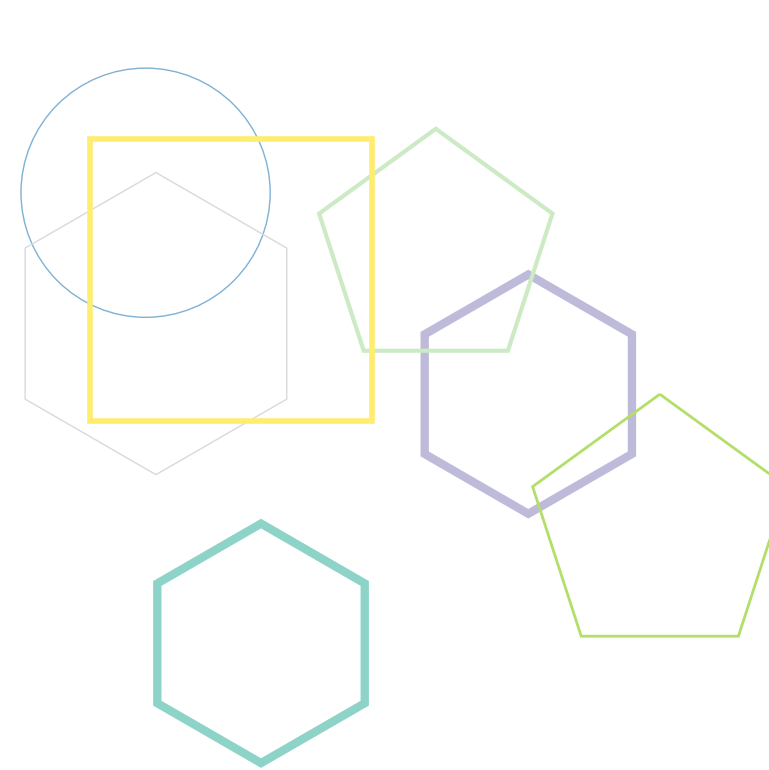[{"shape": "hexagon", "thickness": 3, "radius": 0.78, "center": [0.339, 0.165]}, {"shape": "hexagon", "thickness": 3, "radius": 0.78, "center": [0.686, 0.488]}, {"shape": "circle", "thickness": 0.5, "radius": 0.81, "center": [0.189, 0.75]}, {"shape": "pentagon", "thickness": 1, "radius": 0.87, "center": [0.857, 0.314]}, {"shape": "hexagon", "thickness": 0.5, "radius": 0.98, "center": [0.203, 0.58]}, {"shape": "pentagon", "thickness": 1.5, "radius": 0.8, "center": [0.566, 0.673]}, {"shape": "square", "thickness": 2, "radius": 0.92, "center": [0.3, 0.636]}]